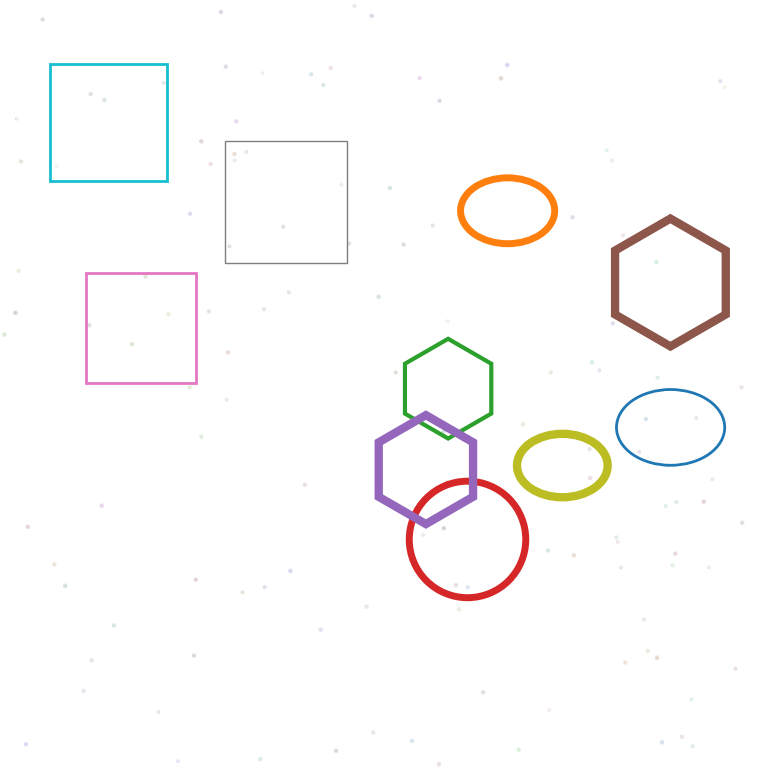[{"shape": "oval", "thickness": 1, "radius": 0.35, "center": [0.871, 0.445]}, {"shape": "oval", "thickness": 2.5, "radius": 0.31, "center": [0.659, 0.726]}, {"shape": "hexagon", "thickness": 1.5, "radius": 0.32, "center": [0.582, 0.495]}, {"shape": "circle", "thickness": 2.5, "radius": 0.38, "center": [0.607, 0.299]}, {"shape": "hexagon", "thickness": 3, "radius": 0.35, "center": [0.553, 0.39]}, {"shape": "hexagon", "thickness": 3, "radius": 0.41, "center": [0.871, 0.633]}, {"shape": "square", "thickness": 1, "radius": 0.36, "center": [0.183, 0.574]}, {"shape": "square", "thickness": 0.5, "radius": 0.4, "center": [0.371, 0.738]}, {"shape": "oval", "thickness": 3, "radius": 0.29, "center": [0.73, 0.395]}, {"shape": "square", "thickness": 1, "radius": 0.38, "center": [0.141, 0.841]}]